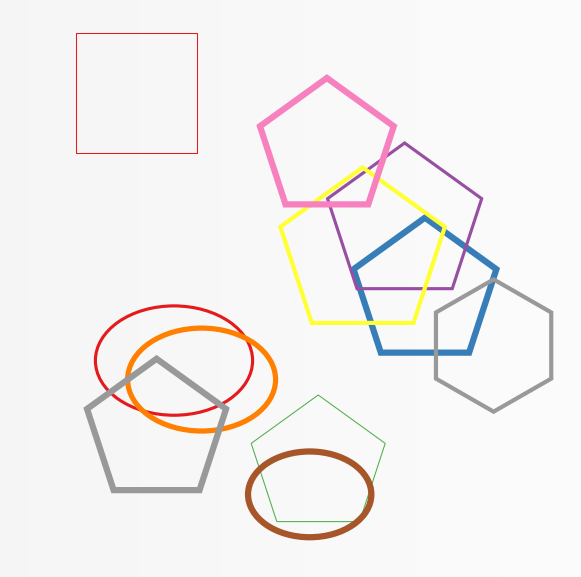[{"shape": "square", "thickness": 0.5, "radius": 0.52, "center": [0.235, 0.838]}, {"shape": "oval", "thickness": 1.5, "radius": 0.68, "center": [0.299, 0.375]}, {"shape": "pentagon", "thickness": 3, "radius": 0.65, "center": [0.731, 0.493]}, {"shape": "pentagon", "thickness": 0.5, "radius": 0.61, "center": [0.547, 0.194]}, {"shape": "pentagon", "thickness": 1.5, "radius": 0.7, "center": [0.696, 0.612]}, {"shape": "oval", "thickness": 2.5, "radius": 0.64, "center": [0.347, 0.342]}, {"shape": "pentagon", "thickness": 2, "radius": 0.74, "center": [0.624, 0.56]}, {"shape": "oval", "thickness": 3, "radius": 0.53, "center": [0.533, 0.143]}, {"shape": "pentagon", "thickness": 3, "radius": 0.6, "center": [0.562, 0.743]}, {"shape": "hexagon", "thickness": 2, "radius": 0.57, "center": [0.849, 0.401]}, {"shape": "pentagon", "thickness": 3, "radius": 0.63, "center": [0.269, 0.252]}]